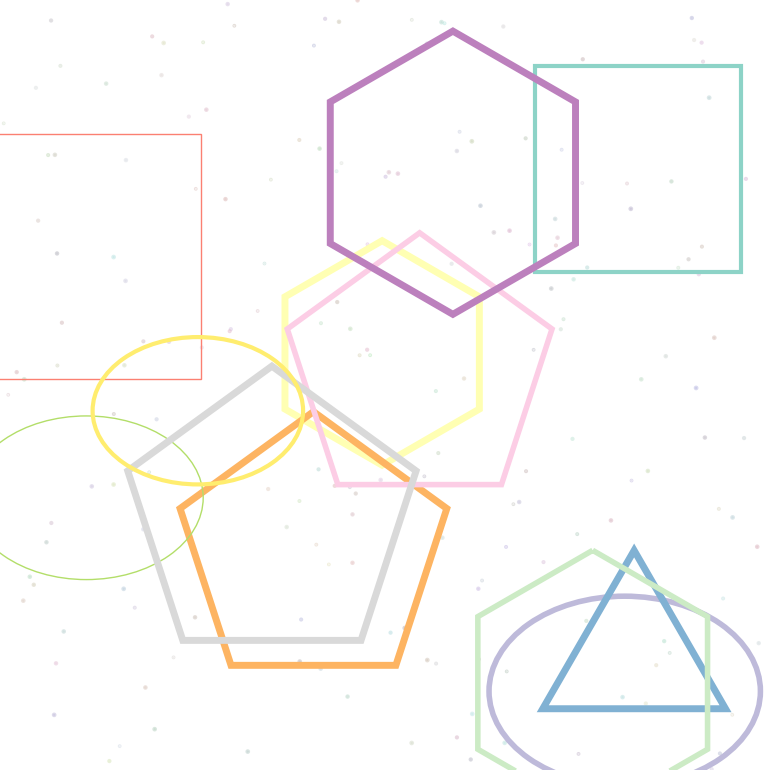[{"shape": "square", "thickness": 1.5, "radius": 0.67, "center": [0.829, 0.78]}, {"shape": "hexagon", "thickness": 2.5, "radius": 0.73, "center": [0.496, 0.542]}, {"shape": "oval", "thickness": 2, "radius": 0.88, "center": [0.811, 0.102]}, {"shape": "square", "thickness": 0.5, "radius": 0.8, "center": [0.102, 0.667]}, {"shape": "triangle", "thickness": 2.5, "radius": 0.69, "center": [0.824, 0.148]}, {"shape": "pentagon", "thickness": 2.5, "radius": 0.91, "center": [0.407, 0.283]}, {"shape": "oval", "thickness": 0.5, "radius": 0.76, "center": [0.112, 0.354]}, {"shape": "pentagon", "thickness": 2, "radius": 0.9, "center": [0.545, 0.517]}, {"shape": "pentagon", "thickness": 2.5, "radius": 0.98, "center": [0.353, 0.328]}, {"shape": "hexagon", "thickness": 2.5, "radius": 0.92, "center": [0.588, 0.776]}, {"shape": "hexagon", "thickness": 2, "radius": 0.86, "center": [0.77, 0.113]}, {"shape": "oval", "thickness": 1.5, "radius": 0.68, "center": [0.257, 0.467]}]